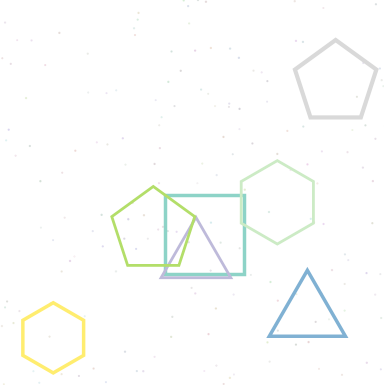[{"shape": "square", "thickness": 2.5, "radius": 0.51, "center": [0.531, 0.392]}, {"shape": "triangle", "thickness": 2, "radius": 0.52, "center": [0.509, 0.331]}, {"shape": "triangle", "thickness": 2.5, "radius": 0.57, "center": [0.798, 0.184]}, {"shape": "pentagon", "thickness": 2, "radius": 0.57, "center": [0.398, 0.402]}, {"shape": "pentagon", "thickness": 3, "radius": 0.56, "center": [0.872, 0.785]}, {"shape": "hexagon", "thickness": 2, "radius": 0.54, "center": [0.72, 0.474]}, {"shape": "hexagon", "thickness": 2.5, "radius": 0.46, "center": [0.138, 0.123]}]